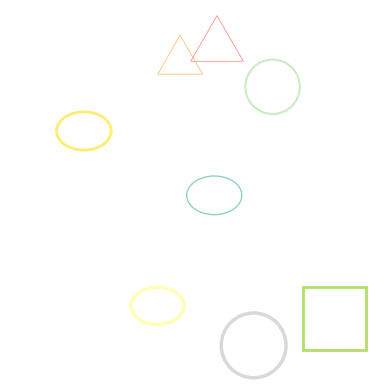[{"shape": "oval", "thickness": 1, "radius": 0.36, "center": [0.557, 0.493]}, {"shape": "oval", "thickness": 2.5, "radius": 0.34, "center": [0.409, 0.206]}, {"shape": "triangle", "thickness": 0.5, "radius": 0.39, "center": [0.564, 0.88]}, {"shape": "triangle", "thickness": 0.5, "radius": 0.34, "center": [0.468, 0.841]}, {"shape": "square", "thickness": 2, "radius": 0.4, "center": [0.869, 0.173]}, {"shape": "circle", "thickness": 2.5, "radius": 0.42, "center": [0.659, 0.103]}, {"shape": "circle", "thickness": 1.5, "radius": 0.35, "center": [0.708, 0.775]}, {"shape": "oval", "thickness": 2, "radius": 0.35, "center": [0.218, 0.66]}]